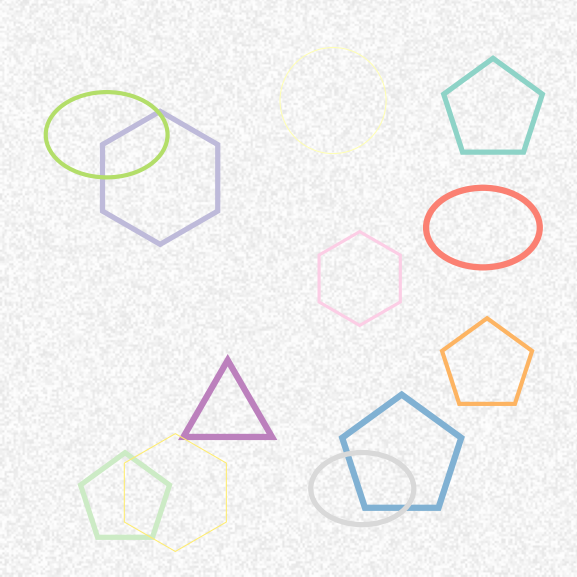[{"shape": "pentagon", "thickness": 2.5, "radius": 0.45, "center": [0.854, 0.808]}, {"shape": "circle", "thickness": 0.5, "radius": 0.46, "center": [0.577, 0.825]}, {"shape": "hexagon", "thickness": 2.5, "radius": 0.58, "center": [0.277, 0.691]}, {"shape": "oval", "thickness": 3, "radius": 0.49, "center": [0.836, 0.605]}, {"shape": "pentagon", "thickness": 3, "radius": 0.54, "center": [0.696, 0.208]}, {"shape": "pentagon", "thickness": 2, "radius": 0.41, "center": [0.843, 0.366]}, {"shape": "oval", "thickness": 2, "radius": 0.53, "center": [0.185, 0.766]}, {"shape": "hexagon", "thickness": 1.5, "radius": 0.41, "center": [0.623, 0.517]}, {"shape": "oval", "thickness": 2.5, "radius": 0.45, "center": [0.627, 0.153]}, {"shape": "triangle", "thickness": 3, "radius": 0.44, "center": [0.394, 0.287]}, {"shape": "pentagon", "thickness": 2.5, "radius": 0.4, "center": [0.217, 0.134]}, {"shape": "hexagon", "thickness": 0.5, "radius": 0.51, "center": [0.304, 0.146]}]